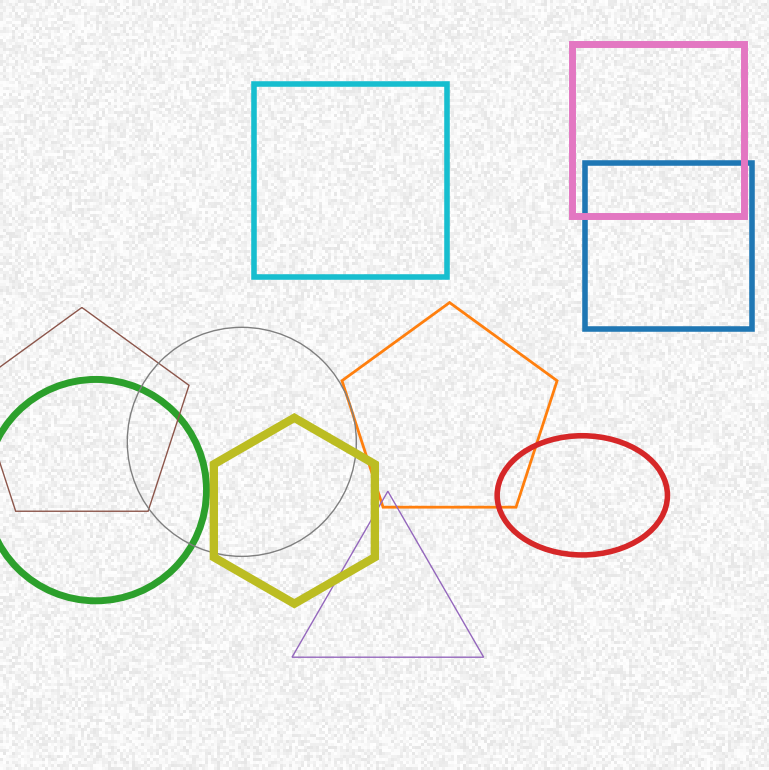[{"shape": "square", "thickness": 2, "radius": 0.54, "center": [0.868, 0.681]}, {"shape": "pentagon", "thickness": 1, "radius": 0.73, "center": [0.584, 0.46]}, {"shape": "circle", "thickness": 2.5, "radius": 0.72, "center": [0.124, 0.363]}, {"shape": "oval", "thickness": 2, "radius": 0.55, "center": [0.756, 0.357]}, {"shape": "triangle", "thickness": 0.5, "radius": 0.72, "center": [0.504, 0.218]}, {"shape": "pentagon", "thickness": 0.5, "radius": 0.73, "center": [0.106, 0.454]}, {"shape": "square", "thickness": 2.5, "radius": 0.56, "center": [0.854, 0.831]}, {"shape": "circle", "thickness": 0.5, "radius": 0.74, "center": [0.314, 0.426]}, {"shape": "hexagon", "thickness": 3, "radius": 0.6, "center": [0.382, 0.337]}, {"shape": "square", "thickness": 2, "radius": 0.63, "center": [0.456, 0.765]}]